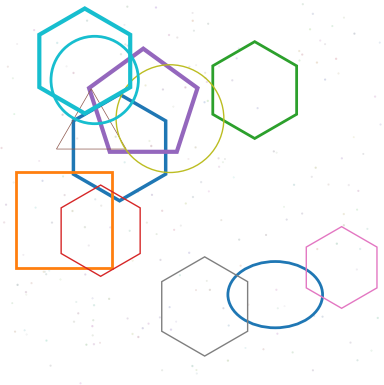[{"shape": "hexagon", "thickness": 2.5, "radius": 0.69, "center": [0.311, 0.617]}, {"shape": "oval", "thickness": 2, "radius": 0.61, "center": [0.715, 0.235]}, {"shape": "square", "thickness": 2, "radius": 0.62, "center": [0.167, 0.429]}, {"shape": "hexagon", "thickness": 2, "radius": 0.63, "center": [0.662, 0.766]}, {"shape": "hexagon", "thickness": 1, "radius": 0.59, "center": [0.261, 0.401]}, {"shape": "pentagon", "thickness": 3, "radius": 0.74, "center": [0.372, 0.726]}, {"shape": "triangle", "thickness": 0.5, "radius": 0.52, "center": [0.237, 0.665]}, {"shape": "hexagon", "thickness": 1, "radius": 0.53, "center": [0.887, 0.305]}, {"shape": "hexagon", "thickness": 1, "radius": 0.64, "center": [0.532, 0.204]}, {"shape": "circle", "thickness": 1, "radius": 0.7, "center": [0.442, 0.692]}, {"shape": "hexagon", "thickness": 3, "radius": 0.68, "center": [0.22, 0.842]}, {"shape": "circle", "thickness": 2, "radius": 0.57, "center": [0.246, 0.792]}]